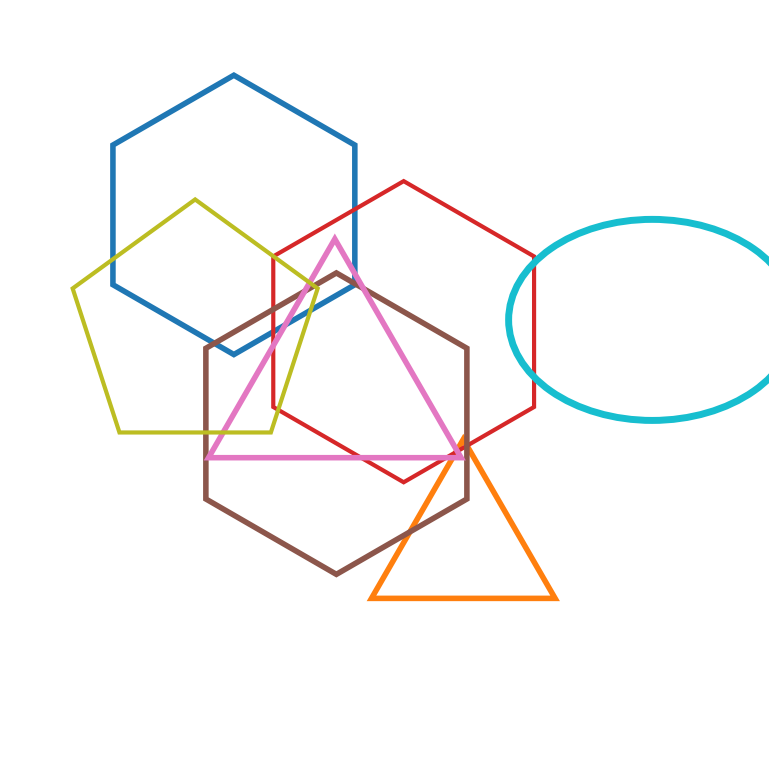[{"shape": "hexagon", "thickness": 2, "radius": 0.91, "center": [0.304, 0.721]}, {"shape": "triangle", "thickness": 2, "radius": 0.69, "center": [0.602, 0.292]}, {"shape": "hexagon", "thickness": 1.5, "radius": 0.98, "center": [0.524, 0.569]}, {"shape": "hexagon", "thickness": 2, "radius": 0.98, "center": [0.437, 0.45]}, {"shape": "triangle", "thickness": 2, "radius": 0.95, "center": [0.435, 0.5]}, {"shape": "pentagon", "thickness": 1.5, "radius": 0.84, "center": [0.253, 0.574]}, {"shape": "oval", "thickness": 2.5, "radius": 0.93, "center": [0.847, 0.585]}]